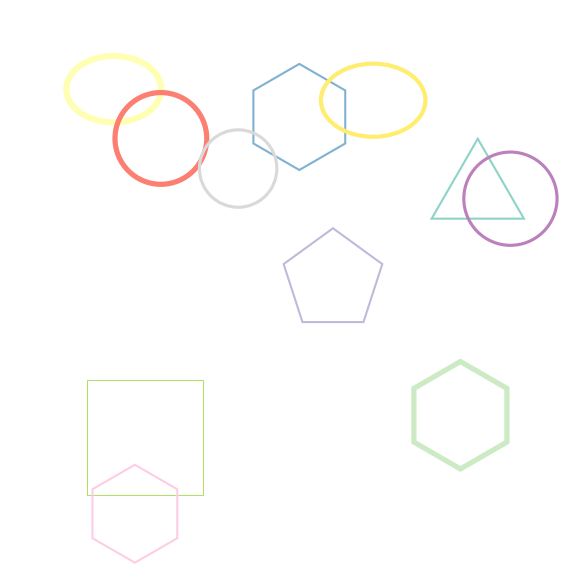[{"shape": "triangle", "thickness": 1, "radius": 0.46, "center": [0.827, 0.667]}, {"shape": "oval", "thickness": 3, "radius": 0.41, "center": [0.197, 0.845]}, {"shape": "pentagon", "thickness": 1, "radius": 0.45, "center": [0.577, 0.514]}, {"shape": "circle", "thickness": 2.5, "radius": 0.4, "center": [0.279, 0.759]}, {"shape": "hexagon", "thickness": 1, "radius": 0.46, "center": [0.518, 0.797]}, {"shape": "square", "thickness": 0.5, "radius": 0.5, "center": [0.251, 0.242]}, {"shape": "hexagon", "thickness": 1, "radius": 0.42, "center": [0.234, 0.11]}, {"shape": "circle", "thickness": 1.5, "radius": 0.34, "center": [0.412, 0.707]}, {"shape": "circle", "thickness": 1.5, "radius": 0.4, "center": [0.884, 0.655]}, {"shape": "hexagon", "thickness": 2.5, "radius": 0.46, "center": [0.797, 0.28]}, {"shape": "oval", "thickness": 2, "radius": 0.45, "center": [0.646, 0.826]}]